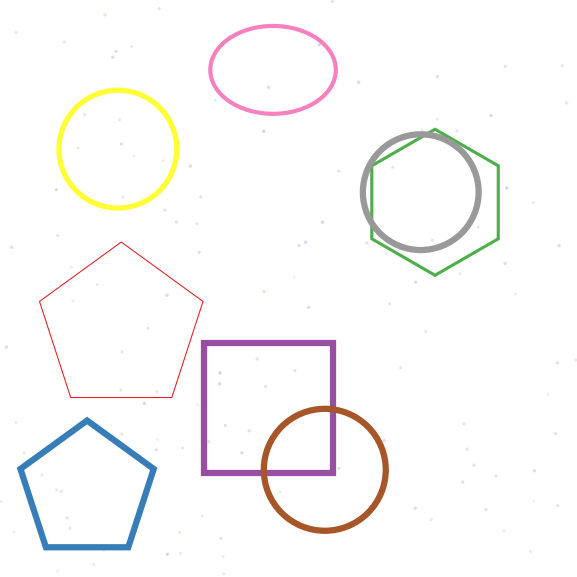[{"shape": "pentagon", "thickness": 0.5, "radius": 0.74, "center": [0.21, 0.431]}, {"shape": "pentagon", "thickness": 3, "radius": 0.61, "center": [0.151, 0.15]}, {"shape": "hexagon", "thickness": 1.5, "radius": 0.63, "center": [0.753, 0.649]}, {"shape": "square", "thickness": 3, "radius": 0.56, "center": [0.465, 0.293]}, {"shape": "circle", "thickness": 2.5, "radius": 0.51, "center": [0.204, 0.741]}, {"shape": "circle", "thickness": 3, "radius": 0.53, "center": [0.562, 0.186]}, {"shape": "oval", "thickness": 2, "radius": 0.54, "center": [0.473, 0.878]}, {"shape": "circle", "thickness": 3, "radius": 0.5, "center": [0.729, 0.666]}]